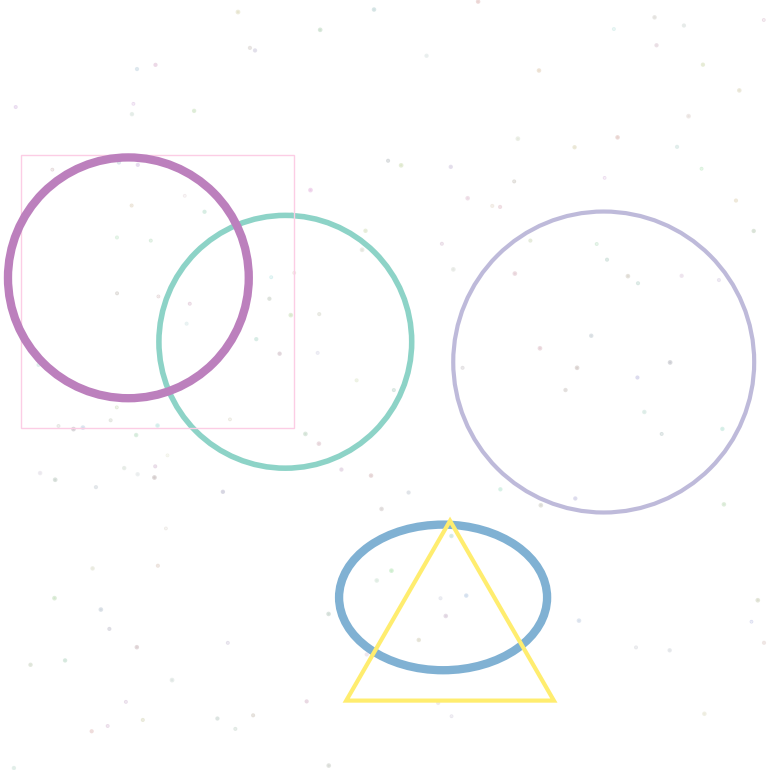[{"shape": "circle", "thickness": 2, "radius": 0.82, "center": [0.371, 0.556]}, {"shape": "circle", "thickness": 1.5, "radius": 0.98, "center": [0.784, 0.53]}, {"shape": "oval", "thickness": 3, "radius": 0.68, "center": [0.575, 0.224]}, {"shape": "square", "thickness": 0.5, "radius": 0.89, "center": [0.205, 0.621]}, {"shape": "circle", "thickness": 3, "radius": 0.78, "center": [0.167, 0.639]}, {"shape": "triangle", "thickness": 1.5, "radius": 0.78, "center": [0.584, 0.168]}]